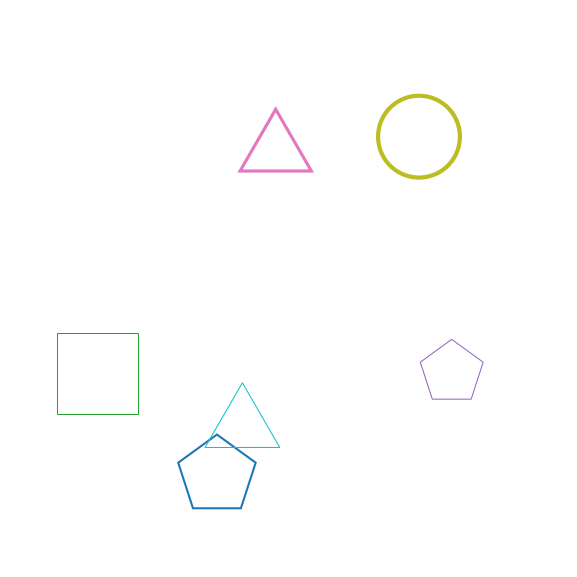[{"shape": "pentagon", "thickness": 1, "radius": 0.35, "center": [0.376, 0.176]}, {"shape": "square", "thickness": 0.5, "radius": 0.35, "center": [0.169, 0.353]}, {"shape": "pentagon", "thickness": 0.5, "radius": 0.29, "center": [0.782, 0.354]}, {"shape": "triangle", "thickness": 1.5, "radius": 0.36, "center": [0.477, 0.739]}, {"shape": "circle", "thickness": 2, "radius": 0.35, "center": [0.726, 0.762]}, {"shape": "triangle", "thickness": 0.5, "radius": 0.37, "center": [0.42, 0.262]}]